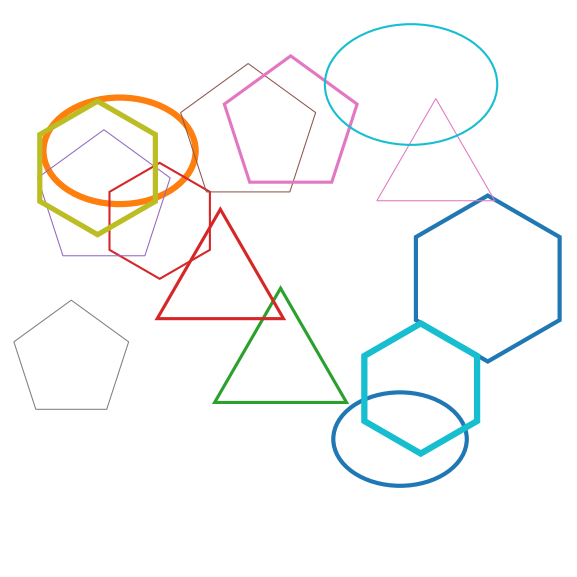[{"shape": "hexagon", "thickness": 2, "radius": 0.72, "center": [0.845, 0.517]}, {"shape": "oval", "thickness": 2, "radius": 0.58, "center": [0.693, 0.239]}, {"shape": "oval", "thickness": 3, "radius": 0.66, "center": [0.207, 0.738]}, {"shape": "triangle", "thickness": 1.5, "radius": 0.66, "center": [0.486, 0.368]}, {"shape": "triangle", "thickness": 1.5, "radius": 0.63, "center": [0.382, 0.511]}, {"shape": "hexagon", "thickness": 1, "radius": 0.5, "center": [0.277, 0.617]}, {"shape": "pentagon", "thickness": 0.5, "radius": 0.6, "center": [0.18, 0.654]}, {"shape": "pentagon", "thickness": 0.5, "radius": 0.61, "center": [0.43, 0.766]}, {"shape": "pentagon", "thickness": 1.5, "radius": 0.6, "center": [0.503, 0.781]}, {"shape": "triangle", "thickness": 0.5, "radius": 0.59, "center": [0.755, 0.71]}, {"shape": "pentagon", "thickness": 0.5, "radius": 0.52, "center": [0.123, 0.375]}, {"shape": "hexagon", "thickness": 2.5, "radius": 0.58, "center": [0.169, 0.708]}, {"shape": "hexagon", "thickness": 3, "radius": 0.56, "center": [0.729, 0.326]}, {"shape": "oval", "thickness": 1, "radius": 0.75, "center": [0.712, 0.853]}]